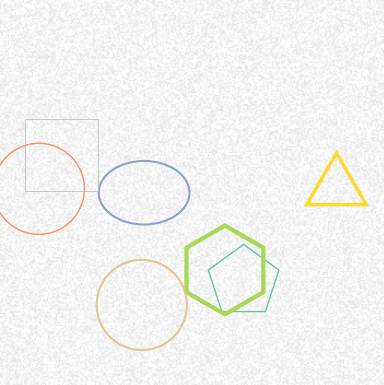[{"shape": "pentagon", "thickness": 1, "radius": 0.48, "center": [0.633, 0.269]}, {"shape": "circle", "thickness": 1, "radius": 0.59, "center": [0.101, 0.51]}, {"shape": "oval", "thickness": 1.5, "radius": 0.59, "center": [0.374, 0.499]}, {"shape": "hexagon", "thickness": 3, "radius": 0.58, "center": [0.584, 0.299]}, {"shape": "triangle", "thickness": 2.5, "radius": 0.45, "center": [0.874, 0.513]}, {"shape": "circle", "thickness": 1.5, "radius": 0.59, "center": [0.368, 0.208]}, {"shape": "square", "thickness": 0.5, "radius": 0.47, "center": [0.159, 0.597]}]